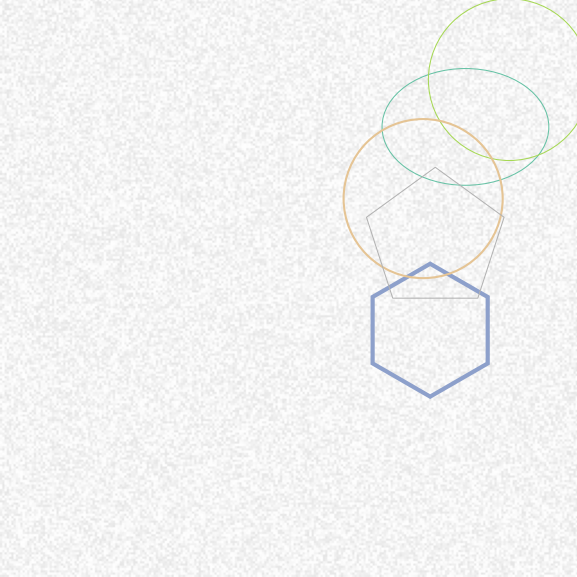[{"shape": "oval", "thickness": 0.5, "radius": 0.72, "center": [0.806, 0.779]}, {"shape": "hexagon", "thickness": 2, "radius": 0.58, "center": [0.745, 0.427]}, {"shape": "circle", "thickness": 0.5, "radius": 0.7, "center": [0.882, 0.861]}, {"shape": "circle", "thickness": 1, "radius": 0.69, "center": [0.733, 0.655]}, {"shape": "pentagon", "thickness": 0.5, "radius": 0.63, "center": [0.754, 0.584]}]